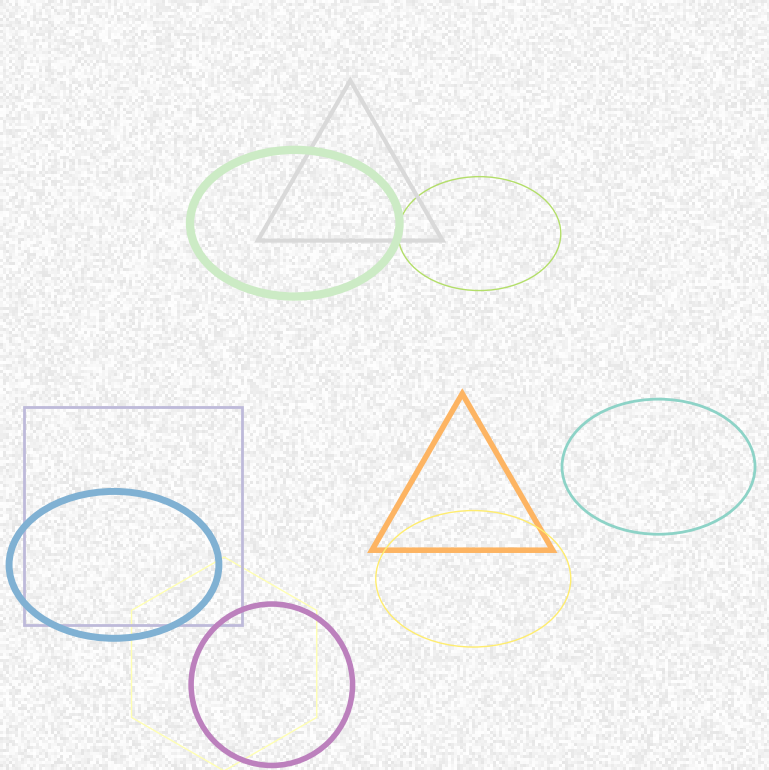[{"shape": "oval", "thickness": 1, "radius": 0.63, "center": [0.855, 0.394]}, {"shape": "hexagon", "thickness": 0.5, "radius": 0.69, "center": [0.291, 0.138]}, {"shape": "square", "thickness": 1, "radius": 0.71, "center": [0.173, 0.33]}, {"shape": "oval", "thickness": 2.5, "radius": 0.68, "center": [0.148, 0.266]}, {"shape": "triangle", "thickness": 2, "radius": 0.68, "center": [0.6, 0.353]}, {"shape": "oval", "thickness": 0.5, "radius": 0.53, "center": [0.623, 0.697]}, {"shape": "triangle", "thickness": 1.5, "radius": 0.69, "center": [0.455, 0.757]}, {"shape": "circle", "thickness": 2, "radius": 0.52, "center": [0.353, 0.111]}, {"shape": "oval", "thickness": 3, "radius": 0.68, "center": [0.383, 0.71]}, {"shape": "oval", "thickness": 0.5, "radius": 0.63, "center": [0.615, 0.248]}]